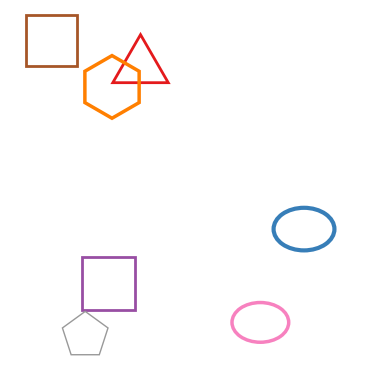[{"shape": "triangle", "thickness": 2, "radius": 0.42, "center": [0.365, 0.827]}, {"shape": "oval", "thickness": 3, "radius": 0.4, "center": [0.79, 0.405]}, {"shape": "square", "thickness": 2, "radius": 0.34, "center": [0.282, 0.264]}, {"shape": "hexagon", "thickness": 2.5, "radius": 0.41, "center": [0.291, 0.774]}, {"shape": "square", "thickness": 2, "radius": 0.33, "center": [0.134, 0.894]}, {"shape": "oval", "thickness": 2.5, "radius": 0.37, "center": [0.676, 0.163]}, {"shape": "pentagon", "thickness": 1, "radius": 0.31, "center": [0.221, 0.129]}]